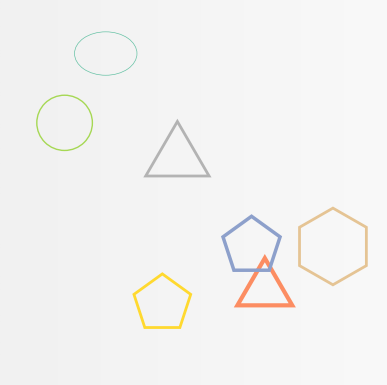[{"shape": "oval", "thickness": 0.5, "radius": 0.4, "center": [0.273, 0.861]}, {"shape": "triangle", "thickness": 3, "radius": 0.41, "center": [0.683, 0.248]}, {"shape": "pentagon", "thickness": 2.5, "radius": 0.39, "center": [0.649, 0.361]}, {"shape": "circle", "thickness": 1, "radius": 0.36, "center": [0.167, 0.681]}, {"shape": "pentagon", "thickness": 2, "radius": 0.39, "center": [0.419, 0.212]}, {"shape": "hexagon", "thickness": 2, "radius": 0.5, "center": [0.859, 0.36]}, {"shape": "triangle", "thickness": 2, "radius": 0.47, "center": [0.458, 0.59]}]